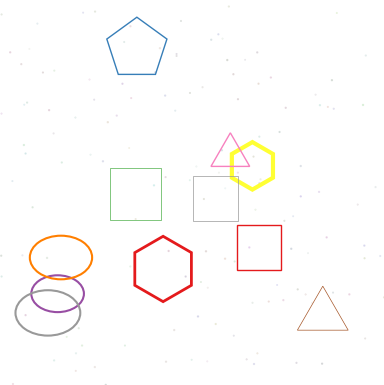[{"shape": "hexagon", "thickness": 2, "radius": 0.42, "center": [0.424, 0.301]}, {"shape": "square", "thickness": 1, "radius": 0.29, "center": [0.672, 0.357]}, {"shape": "pentagon", "thickness": 1, "radius": 0.41, "center": [0.356, 0.873]}, {"shape": "square", "thickness": 0.5, "radius": 0.33, "center": [0.351, 0.496]}, {"shape": "oval", "thickness": 1.5, "radius": 0.34, "center": [0.15, 0.237]}, {"shape": "oval", "thickness": 1.5, "radius": 0.4, "center": [0.158, 0.331]}, {"shape": "hexagon", "thickness": 3, "radius": 0.31, "center": [0.656, 0.569]}, {"shape": "triangle", "thickness": 0.5, "radius": 0.38, "center": [0.838, 0.181]}, {"shape": "triangle", "thickness": 1, "radius": 0.29, "center": [0.598, 0.597]}, {"shape": "oval", "thickness": 1.5, "radius": 0.42, "center": [0.124, 0.187]}, {"shape": "square", "thickness": 0.5, "radius": 0.29, "center": [0.56, 0.484]}]